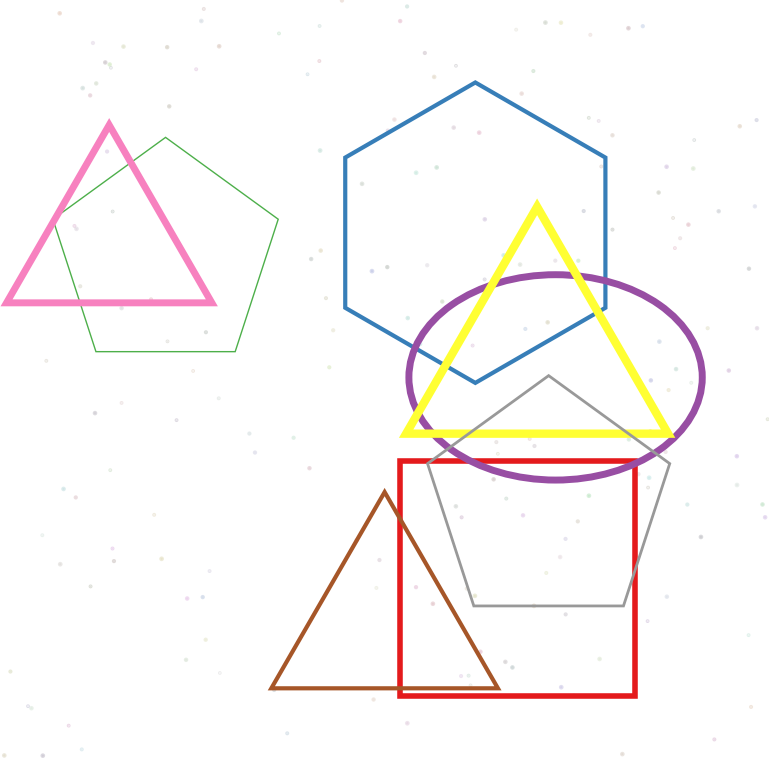[{"shape": "square", "thickness": 2, "radius": 0.76, "center": [0.672, 0.248]}, {"shape": "hexagon", "thickness": 1.5, "radius": 0.98, "center": [0.617, 0.698]}, {"shape": "pentagon", "thickness": 0.5, "radius": 0.77, "center": [0.215, 0.668]}, {"shape": "oval", "thickness": 2.5, "radius": 0.95, "center": [0.722, 0.51]}, {"shape": "triangle", "thickness": 3, "radius": 0.98, "center": [0.698, 0.535]}, {"shape": "triangle", "thickness": 1.5, "radius": 0.85, "center": [0.5, 0.191]}, {"shape": "triangle", "thickness": 2.5, "radius": 0.77, "center": [0.142, 0.684]}, {"shape": "pentagon", "thickness": 1, "radius": 0.83, "center": [0.713, 0.347]}]